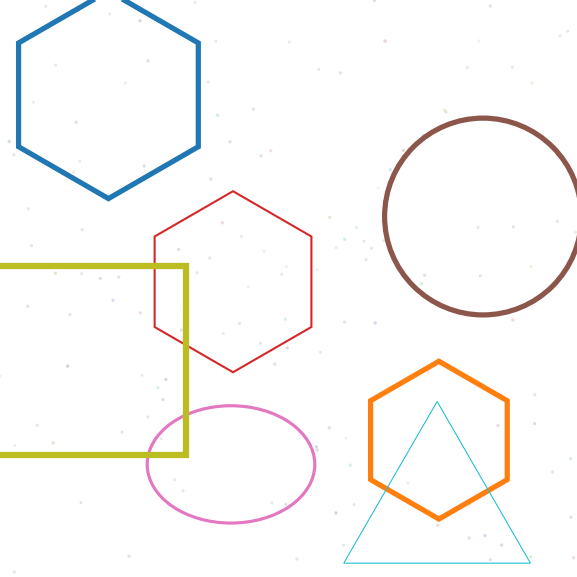[{"shape": "hexagon", "thickness": 2.5, "radius": 0.9, "center": [0.188, 0.835]}, {"shape": "hexagon", "thickness": 2.5, "radius": 0.68, "center": [0.76, 0.237]}, {"shape": "hexagon", "thickness": 1, "radius": 0.78, "center": [0.403, 0.511]}, {"shape": "circle", "thickness": 2.5, "radius": 0.85, "center": [0.836, 0.624]}, {"shape": "oval", "thickness": 1.5, "radius": 0.73, "center": [0.4, 0.195]}, {"shape": "square", "thickness": 3, "radius": 0.82, "center": [0.158, 0.375]}, {"shape": "triangle", "thickness": 0.5, "radius": 0.93, "center": [0.757, 0.117]}]